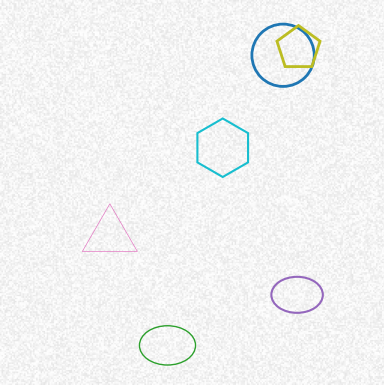[{"shape": "circle", "thickness": 2, "radius": 0.4, "center": [0.735, 0.856]}, {"shape": "oval", "thickness": 1, "radius": 0.36, "center": [0.435, 0.103]}, {"shape": "oval", "thickness": 1.5, "radius": 0.33, "center": [0.772, 0.234]}, {"shape": "triangle", "thickness": 0.5, "radius": 0.41, "center": [0.285, 0.388]}, {"shape": "pentagon", "thickness": 2, "radius": 0.29, "center": [0.775, 0.875]}, {"shape": "hexagon", "thickness": 1.5, "radius": 0.38, "center": [0.579, 0.616]}]